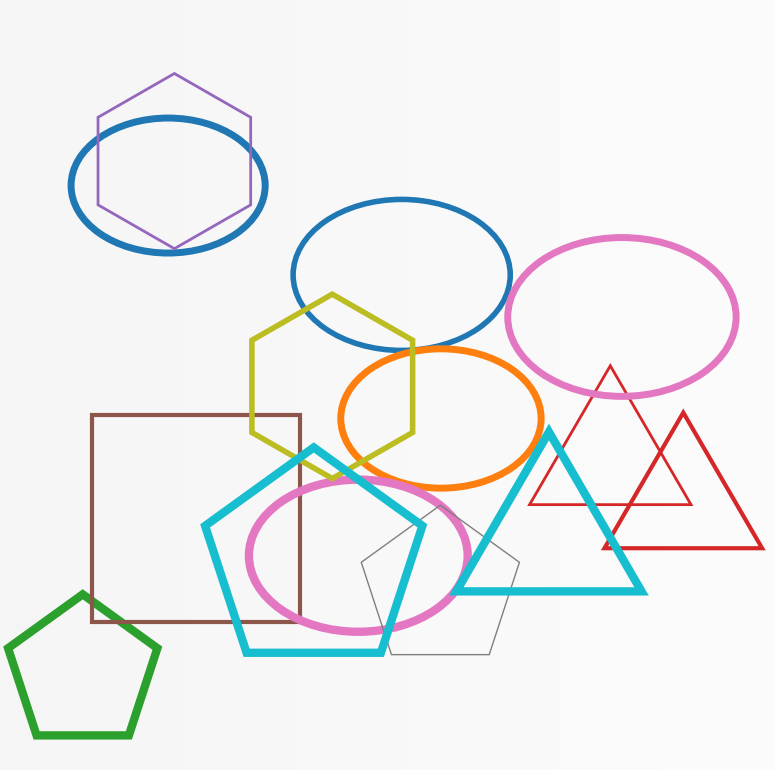[{"shape": "oval", "thickness": 2.5, "radius": 0.63, "center": [0.217, 0.759]}, {"shape": "oval", "thickness": 2, "radius": 0.7, "center": [0.518, 0.643]}, {"shape": "oval", "thickness": 2.5, "radius": 0.65, "center": [0.569, 0.457]}, {"shape": "pentagon", "thickness": 3, "radius": 0.51, "center": [0.107, 0.127]}, {"shape": "triangle", "thickness": 1, "radius": 0.6, "center": [0.787, 0.405]}, {"shape": "triangle", "thickness": 1.5, "radius": 0.59, "center": [0.882, 0.347]}, {"shape": "hexagon", "thickness": 1, "radius": 0.57, "center": [0.225, 0.791]}, {"shape": "square", "thickness": 1.5, "radius": 0.67, "center": [0.253, 0.326]}, {"shape": "oval", "thickness": 2.5, "radius": 0.74, "center": [0.803, 0.588]}, {"shape": "oval", "thickness": 3, "radius": 0.71, "center": [0.462, 0.278]}, {"shape": "pentagon", "thickness": 0.5, "radius": 0.54, "center": [0.568, 0.237]}, {"shape": "hexagon", "thickness": 2, "radius": 0.6, "center": [0.429, 0.498]}, {"shape": "triangle", "thickness": 3, "radius": 0.69, "center": [0.708, 0.301]}, {"shape": "pentagon", "thickness": 3, "radius": 0.74, "center": [0.405, 0.272]}]